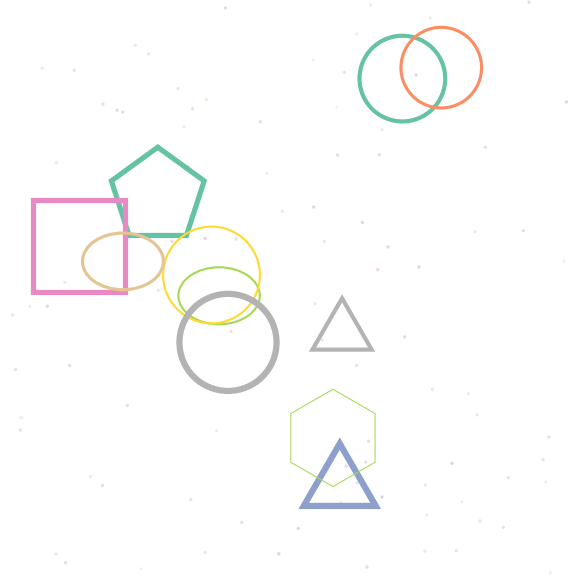[{"shape": "pentagon", "thickness": 2.5, "radius": 0.42, "center": [0.273, 0.66]}, {"shape": "circle", "thickness": 2, "radius": 0.37, "center": [0.697, 0.863]}, {"shape": "circle", "thickness": 1.5, "radius": 0.35, "center": [0.764, 0.882]}, {"shape": "triangle", "thickness": 3, "radius": 0.36, "center": [0.588, 0.159]}, {"shape": "square", "thickness": 2.5, "radius": 0.4, "center": [0.137, 0.573]}, {"shape": "hexagon", "thickness": 0.5, "radius": 0.42, "center": [0.576, 0.241]}, {"shape": "oval", "thickness": 1, "radius": 0.35, "center": [0.379, 0.487]}, {"shape": "circle", "thickness": 1, "radius": 0.42, "center": [0.366, 0.523]}, {"shape": "oval", "thickness": 1.5, "radius": 0.35, "center": [0.213, 0.547]}, {"shape": "triangle", "thickness": 2, "radius": 0.3, "center": [0.592, 0.423]}, {"shape": "circle", "thickness": 3, "radius": 0.42, "center": [0.395, 0.406]}]